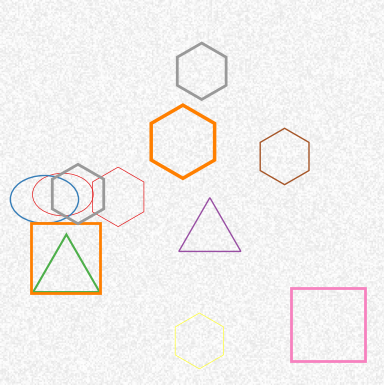[{"shape": "oval", "thickness": 0.5, "radius": 0.39, "center": [0.163, 0.495]}, {"shape": "hexagon", "thickness": 0.5, "radius": 0.39, "center": [0.307, 0.489]}, {"shape": "oval", "thickness": 1, "radius": 0.44, "center": [0.115, 0.482]}, {"shape": "triangle", "thickness": 1.5, "radius": 0.5, "center": [0.172, 0.291]}, {"shape": "triangle", "thickness": 1, "radius": 0.47, "center": [0.545, 0.394]}, {"shape": "square", "thickness": 2, "radius": 0.45, "center": [0.17, 0.33]}, {"shape": "hexagon", "thickness": 2.5, "radius": 0.48, "center": [0.475, 0.632]}, {"shape": "hexagon", "thickness": 0.5, "radius": 0.36, "center": [0.518, 0.114]}, {"shape": "hexagon", "thickness": 1, "radius": 0.37, "center": [0.739, 0.594]}, {"shape": "square", "thickness": 2, "radius": 0.48, "center": [0.852, 0.158]}, {"shape": "hexagon", "thickness": 2, "radius": 0.39, "center": [0.203, 0.496]}, {"shape": "hexagon", "thickness": 2, "radius": 0.37, "center": [0.524, 0.815]}]